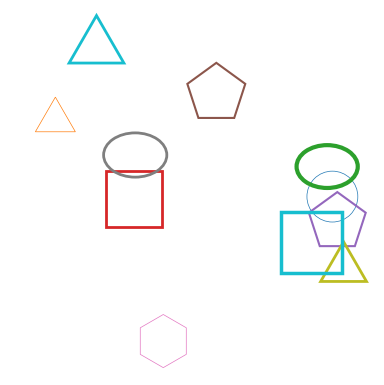[{"shape": "circle", "thickness": 0.5, "radius": 0.33, "center": [0.863, 0.489]}, {"shape": "triangle", "thickness": 0.5, "radius": 0.3, "center": [0.144, 0.688]}, {"shape": "oval", "thickness": 3, "radius": 0.4, "center": [0.85, 0.567]}, {"shape": "square", "thickness": 2, "radius": 0.36, "center": [0.348, 0.483]}, {"shape": "pentagon", "thickness": 1.5, "radius": 0.39, "center": [0.876, 0.423]}, {"shape": "pentagon", "thickness": 1.5, "radius": 0.4, "center": [0.562, 0.758]}, {"shape": "hexagon", "thickness": 0.5, "radius": 0.35, "center": [0.424, 0.114]}, {"shape": "oval", "thickness": 2, "radius": 0.41, "center": [0.351, 0.597]}, {"shape": "triangle", "thickness": 2, "radius": 0.34, "center": [0.892, 0.303]}, {"shape": "square", "thickness": 2.5, "radius": 0.39, "center": [0.809, 0.37]}, {"shape": "triangle", "thickness": 2, "radius": 0.41, "center": [0.251, 0.877]}]